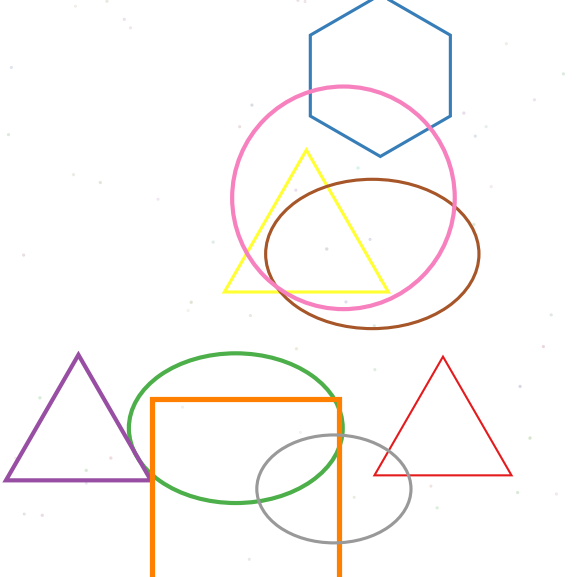[{"shape": "triangle", "thickness": 1, "radius": 0.69, "center": [0.767, 0.245]}, {"shape": "hexagon", "thickness": 1.5, "radius": 0.7, "center": [0.659, 0.868]}, {"shape": "oval", "thickness": 2, "radius": 0.93, "center": [0.408, 0.258]}, {"shape": "triangle", "thickness": 2, "radius": 0.72, "center": [0.136, 0.24]}, {"shape": "square", "thickness": 2.5, "radius": 0.81, "center": [0.425, 0.147]}, {"shape": "triangle", "thickness": 1.5, "radius": 0.82, "center": [0.531, 0.575]}, {"shape": "oval", "thickness": 1.5, "radius": 0.92, "center": [0.645, 0.559]}, {"shape": "circle", "thickness": 2, "radius": 0.96, "center": [0.595, 0.657]}, {"shape": "oval", "thickness": 1.5, "radius": 0.67, "center": [0.578, 0.153]}]